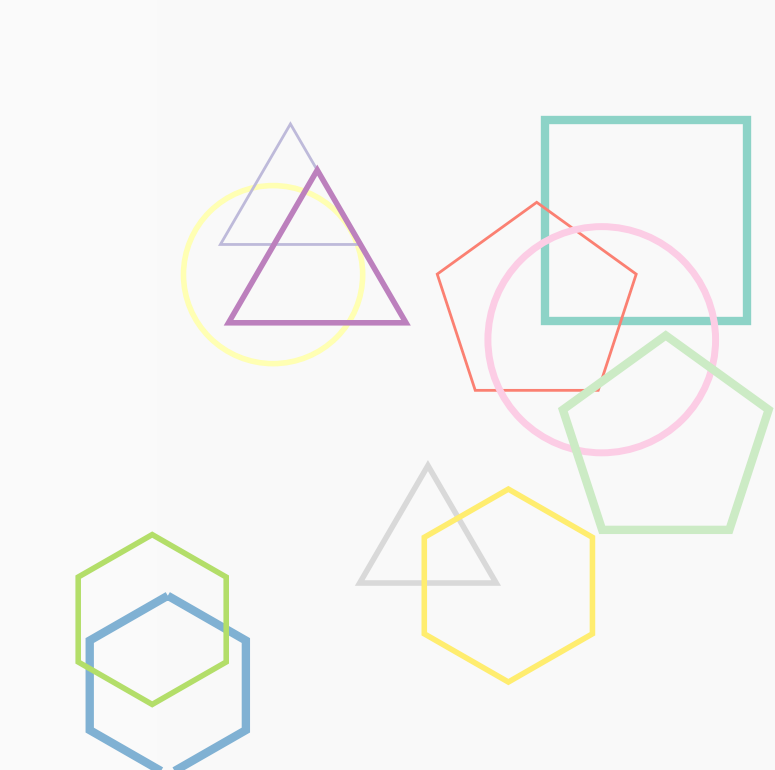[{"shape": "square", "thickness": 3, "radius": 0.65, "center": [0.834, 0.713]}, {"shape": "circle", "thickness": 2, "radius": 0.58, "center": [0.352, 0.643]}, {"shape": "triangle", "thickness": 1, "radius": 0.52, "center": [0.375, 0.735]}, {"shape": "pentagon", "thickness": 1, "radius": 0.67, "center": [0.693, 0.602]}, {"shape": "hexagon", "thickness": 3, "radius": 0.58, "center": [0.217, 0.11]}, {"shape": "hexagon", "thickness": 2, "radius": 0.55, "center": [0.196, 0.195]}, {"shape": "circle", "thickness": 2.5, "radius": 0.73, "center": [0.776, 0.559]}, {"shape": "triangle", "thickness": 2, "radius": 0.51, "center": [0.552, 0.294]}, {"shape": "triangle", "thickness": 2, "radius": 0.66, "center": [0.409, 0.647]}, {"shape": "pentagon", "thickness": 3, "radius": 0.7, "center": [0.859, 0.425]}, {"shape": "hexagon", "thickness": 2, "radius": 0.63, "center": [0.656, 0.24]}]